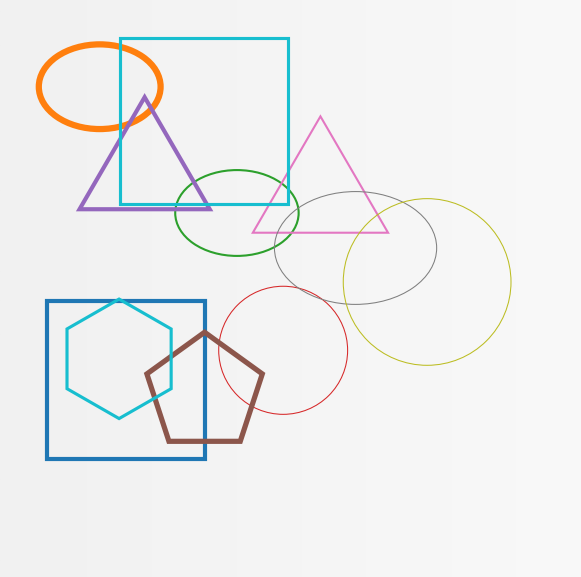[{"shape": "square", "thickness": 2, "radius": 0.68, "center": [0.217, 0.341]}, {"shape": "oval", "thickness": 3, "radius": 0.52, "center": [0.172, 0.849]}, {"shape": "oval", "thickness": 1, "radius": 0.53, "center": [0.408, 0.63]}, {"shape": "circle", "thickness": 0.5, "radius": 0.55, "center": [0.487, 0.393]}, {"shape": "triangle", "thickness": 2, "radius": 0.65, "center": [0.249, 0.701]}, {"shape": "pentagon", "thickness": 2.5, "radius": 0.52, "center": [0.352, 0.319]}, {"shape": "triangle", "thickness": 1, "radius": 0.67, "center": [0.551, 0.663]}, {"shape": "oval", "thickness": 0.5, "radius": 0.7, "center": [0.612, 0.57]}, {"shape": "circle", "thickness": 0.5, "radius": 0.72, "center": [0.735, 0.511]}, {"shape": "square", "thickness": 1.5, "radius": 0.72, "center": [0.351, 0.79]}, {"shape": "hexagon", "thickness": 1.5, "radius": 0.52, "center": [0.205, 0.378]}]